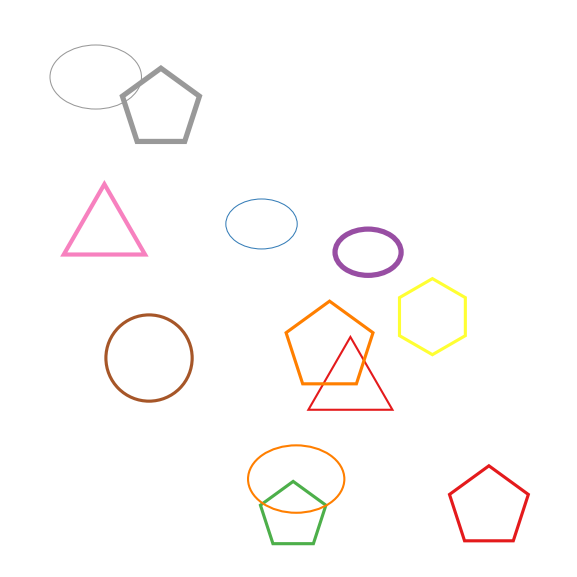[{"shape": "pentagon", "thickness": 1.5, "radius": 0.36, "center": [0.847, 0.121]}, {"shape": "triangle", "thickness": 1, "radius": 0.42, "center": [0.607, 0.332]}, {"shape": "oval", "thickness": 0.5, "radius": 0.31, "center": [0.453, 0.611]}, {"shape": "pentagon", "thickness": 1.5, "radius": 0.3, "center": [0.508, 0.106]}, {"shape": "oval", "thickness": 2.5, "radius": 0.29, "center": [0.637, 0.562]}, {"shape": "pentagon", "thickness": 1.5, "radius": 0.4, "center": [0.571, 0.399]}, {"shape": "oval", "thickness": 1, "radius": 0.42, "center": [0.513, 0.17]}, {"shape": "hexagon", "thickness": 1.5, "radius": 0.33, "center": [0.749, 0.451]}, {"shape": "circle", "thickness": 1.5, "radius": 0.37, "center": [0.258, 0.379]}, {"shape": "triangle", "thickness": 2, "radius": 0.41, "center": [0.181, 0.599]}, {"shape": "oval", "thickness": 0.5, "radius": 0.4, "center": [0.166, 0.866]}, {"shape": "pentagon", "thickness": 2.5, "radius": 0.35, "center": [0.279, 0.811]}]